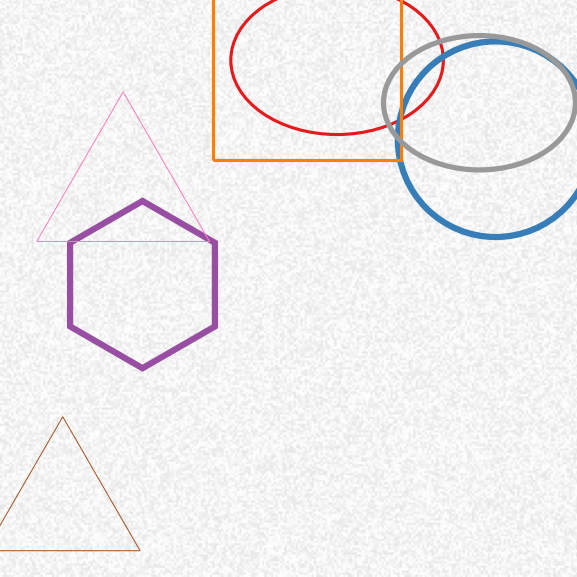[{"shape": "oval", "thickness": 1.5, "radius": 0.92, "center": [0.584, 0.895]}, {"shape": "circle", "thickness": 3, "radius": 0.85, "center": [0.858, 0.758]}, {"shape": "hexagon", "thickness": 3, "radius": 0.72, "center": [0.247, 0.506]}, {"shape": "square", "thickness": 1.5, "radius": 0.81, "center": [0.532, 0.884]}, {"shape": "triangle", "thickness": 0.5, "radius": 0.77, "center": [0.109, 0.123]}, {"shape": "triangle", "thickness": 0.5, "radius": 0.86, "center": [0.213, 0.667]}, {"shape": "oval", "thickness": 2.5, "radius": 0.83, "center": [0.83, 0.821]}]